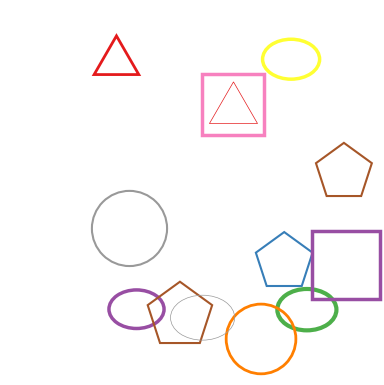[{"shape": "triangle", "thickness": 2, "radius": 0.33, "center": [0.302, 0.84]}, {"shape": "triangle", "thickness": 0.5, "radius": 0.36, "center": [0.606, 0.715]}, {"shape": "pentagon", "thickness": 1.5, "radius": 0.39, "center": [0.738, 0.32]}, {"shape": "oval", "thickness": 3, "radius": 0.38, "center": [0.797, 0.196]}, {"shape": "oval", "thickness": 2.5, "radius": 0.36, "center": [0.355, 0.197]}, {"shape": "square", "thickness": 2.5, "radius": 0.44, "center": [0.9, 0.311]}, {"shape": "circle", "thickness": 2, "radius": 0.45, "center": [0.678, 0.12]}, {"shape": "oval", "thickness": 2.5, "radius": 0.37, "center": [0.756, 0.846]}, {"shape": "pentagon", "thickness": 1.5, "radius": 0.44, "center": [0.467, 0.18]}, {"shape": "pentagon", "thickness": 1.5, "radius": 0.38, "center": [0.893, 0.553]}, {"shape": "square", "thickness": 2.5, "radius": 0.4, "center": [0.605, 0.729]}, {"shape": "circle", "thickness": 1.5, "radius": 0.49, "center": [0.336, 0.407]}, {"shape": "oval", "thickness": 0.5, "radius": 0.42, "center": [0.526, 0.175]}]